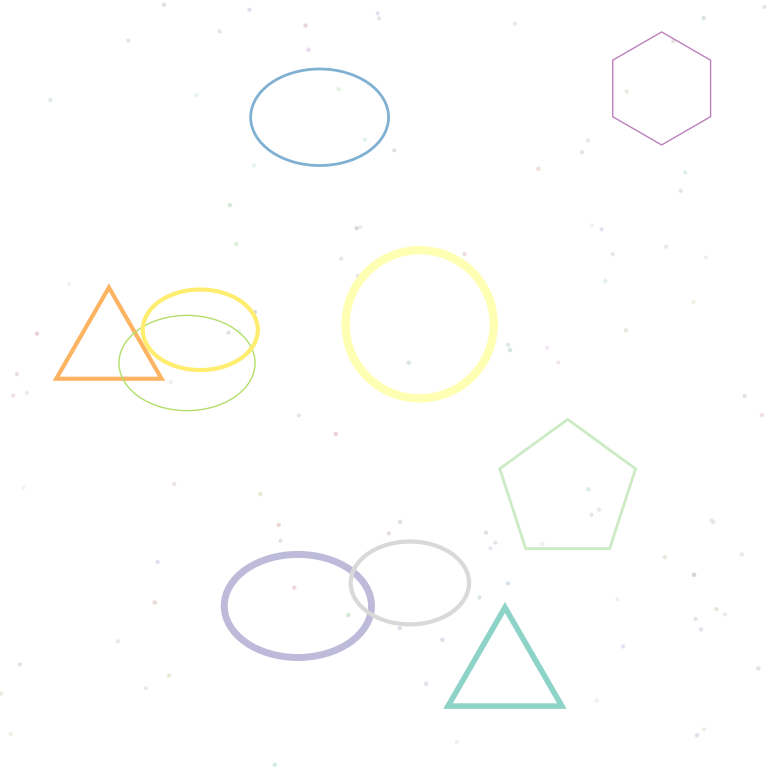[{"shape": "triangle", "thickness": 2, "radius": 0.43, "center": [0.656, 0.126]}, {"shape": "circle", "thickness": 3, "radius": 0.48, "center": [0.545, 0.579]}, {"shape": "oval", "thickness": 2.5, "radius": 0.48, "center": [0.387, 0.213]}, {"shape": "oval", "thickness": 1, "radius": 0.45, "center": [0.415, 0.848]}, {"shape": "triangle", "thickness": 1.5, "radius": 0.39, "center": [0.141, 0.548]}, {"shape": "oval", "thickness": 0.5, "radius": 0.44, "center": [0.243, 0.529]}, {"shape": "oval", "thickness": 1.5, "radius": 0.38, "center": [0.532, 0.243]}, {"shape": "hexagon", "thickness": 0.5, "radius": 0.37, "center": [0.859, 0.885]}, {"shape": "pentagon", "thickness": 1, "radius": 0.46, "center": [0.737, 0.363]}, {"shape": "oval", "thickness": 1.5, "radius": 0.37, "center": [0.26, 0.572]}]